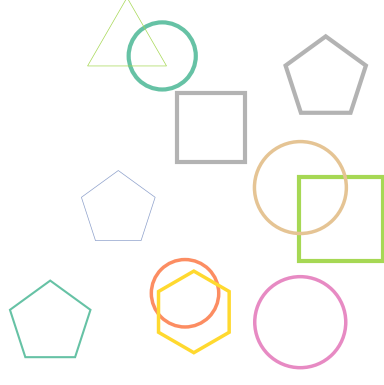[{"shape": "circle", "thickness": 3, "radius": 0.44, "center": [0.421, 0.855]}, {"shape": "pentagon", "thickness": 1.5, "radius": 0.55, "center": [0.13, 0.161]}, {"shape": "circle", "thickness": 2.5, "radius": 0.44, "center": [0.481, 0.238]}, {"shape": "pentagon", "thickness": 0.5, "radius": 0.5, "center": [0.307, 0.456]}, {"shape": "circle", "thickness": 2.5, "radius": 0.59, "center": [0.78, 0.163]}, {"shape": "square", "thickness": 3, "radius": 0.54, "center": [0.885, 0.431]}, {"shape": "triangle", "thickness": 0.5, "radius": 0.59, "center": [0.33, 0.888]}, {"shape": "hexagon", "thickness": 2.5, "radius": 0.53, "center": [0.503, 0.19]}, {"shape": "circle", "thickness": 2.5, "radius": 0.6, "center": [0.78, 0.513]}, {"shape": "pentagon", "thickness": 3, "radius": 0.55, "center": [0.846, 0.796]}, {"shape": "square", "thickness": 3, "radius": 0.45, "center": [0.548, 0.668]}]